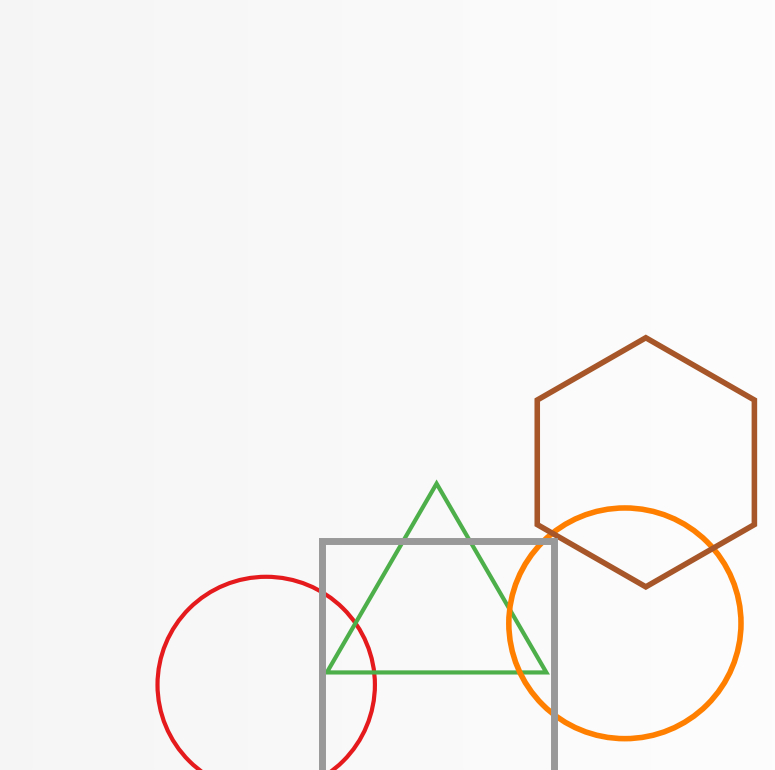[{"shape": "circle", "thickness": 1.5, "radius": 0.7, "center": [0.343, 0.111]}, {"shape": "triangle", "thickness": 1.5, "radius": 0.82, "center": [0.563, 0.208]}, {"shape": "circle", "thickness": 2, "radius": 0.75, "center": [0.806, 0.191]}, {"shape": "hexagon", "thickness": 2, "radius": 0.81, "center": [0.833, 0.4]}, {"shape": "square", "thickness": 2.5, "radius": 0.75, "center": [0.565, 0.148]}]